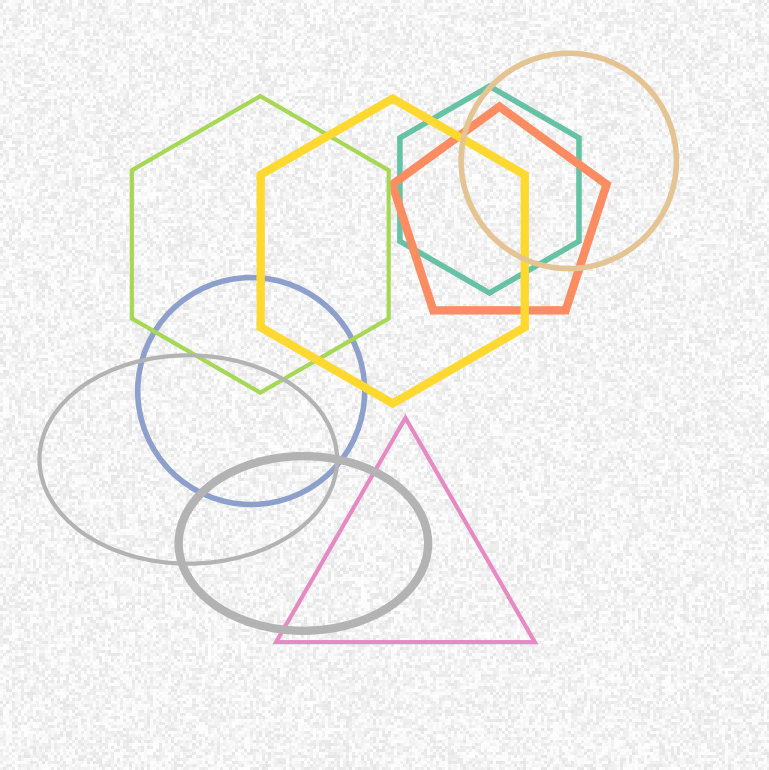[{"shape": "hexagon", "thickness": 2, "radius": 0.67, "center": [0.636, 0.754]}, {"shape": "pentagon", "thickness": 3, "radius": 0.73, "center": [0.649, 0.715]}, {"shape": "circle", "thickness": 2, "radius": 0.74, "center": [0.326, 0.492]}, {"shape": "triangle", "thickness": 1.5, "radius": 0.97, "center": [0.527, 0.263]}, {"shape": "hexagon", "thickness": 1.5, "radius": 0.96, "center": [0.338, 0.683]}, {"shape": "hexagon", "thickness": 3, "radius": 0.99, "center": [0.51, 0.674]}, {"shape": "circle", "thickness": 2, "radius": 0.7, "center": [0.739, 0.791]}, {"shape": "oval", "thickness": 1.5, "radius": 0.97, "center": [0.245, 0.403]}, {"shape": "oval", "thickness": 3, "radius": 0.81, "center": [0.394, 0.294]}]